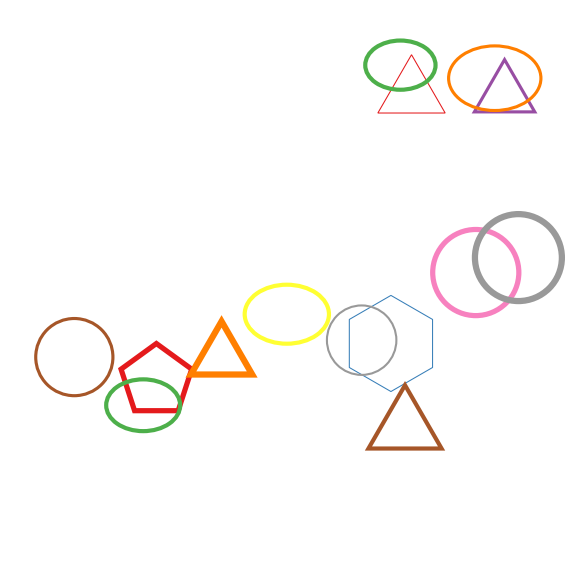[{"shape": "triangle", "thickness": 0.5, "radius": 0.34, "center": [0.713, 0.837]}, {"shape": "pentagon", "thickness": 2.5, "radius": 0.32, "center": [0.271, 0.34]}, {"shape": "hexagon", "thickness": 0.5, "radius": 0.42, "center": [0.677, 0.404]}, {"shape": "oval", "thickness": 2, "radius": 0.32, "center": [0.248, 0.297]}, {"shape": "oval", "thickness": 2, "radius": 0.3, "center": [0.693, 0.886]}, {"shape": "triangle", "thickness": 1.5, "radius": 0.3, "center": [0.874, 0.836]}, {"shape": "oval", "thickness": 1.5, "radius": 0.4, "center": [0.857, 0.864]}, {"shape": "triangle", "thickness": 3, "radius": 0.31, "center": [0.384, 0.381]}, {"shape": "oval", "thickness": 2, "radius": 0.36, "center": [0.497, 0.455]}, {"shape": "triangle", "thickness": 2, "radius": 0.37, "center": [0.701, 0.259]}, {"shape": "circle", "thickness": 1.5, "radius": 0.33, "center": [0.129, 0.381]}, {"shape": "circle", "thickness": 2.5, "radius": 0.37, "center": [0.824, 0.527]}, {"shape": "circle", "thickness": 3, "radius": 0.38, "center": [0.898, 0.553]}, {"shape": "circle", "thickness": 1, "radius": 0.3, "center": [0.626, 0.41]}]